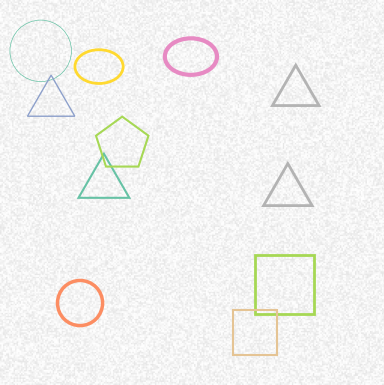[{"shape": "circle", "thickness": 0.5, "radius": 0.4, "center": [0.106, 0.868]}, {"shape": "triangle", "thickness": 1.5, "radius": 0.38, "center": [0.27, 0.524]}, {"shape": "circle", "thickness": 2.5, "radius": 0.29, "center": [0.208, 0.213]}, {"shape": "triangle", "thickness": 1, "radius": 0.36, "center": [0.133, 0.734]}, {"shape": "oval", "thickness": 3, "radius": 0.34, "center": [0.496, 0.853]}, {"shape": "square", "thickness": 2, "radius": 0.38, "center": [0.739, 0.261]}, {"shape": "pentagon", "thickness": 1.5, "radius": 0.36, "center": [0.317, 0.625]}, {"shape": "oval", "thickness": 2, "radius": 0.31, "center": [0.257, 0.827]}, {"shape": "square", "thickness": 1.5, "radius": 0.29, "center": [0.662, 0.135]}, {"shape": "triangle", "thickness": 2, "radius": 0.36, "center": [0.748, 0.502]}, {"shape": "triangle", "thickness": 2, "radius": 0.35, "center": [0.768, 0.761]}]